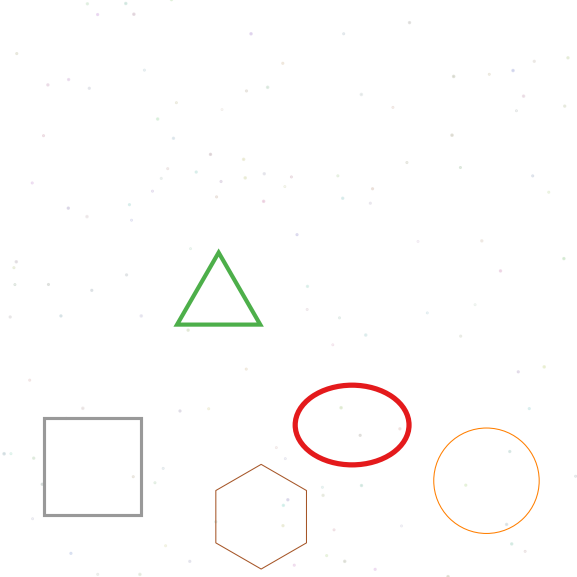[{"shape": "oval", "thickness": 2.5, "radius": 0.49, "center": [0.61, 0.263]}, {"shape": "triangle", "thickness": 2, "radius": 0.42, "center": [0.379, 0.479]}, {"shape": "circle", "thickness": 0.5, "radius": 0.46, "center": [0.842, 0.167]}, {"shape": "hexagon", "thickness": 0.5, "radius": 0.45, "center": [0.452, 0.104]}, {"shape": "square", "thickness": 1.5, "radius": 0.42, "center": [0.16, 0.192]}]